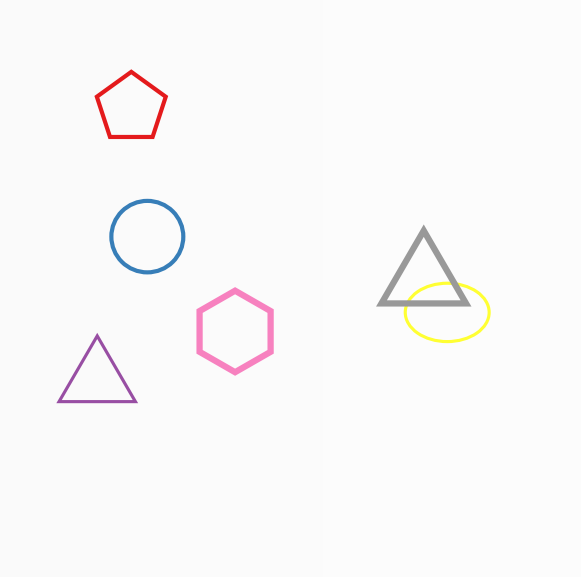[{"shape": "pentagon", "thickness": 2, "radius": 0.31, "center": [0.226, 0.812]}, {"shape": "circle", "thickness": 2, "radius": 0.31, "center": [0.253, 0.589]}, {"shape": "triangle", "thickness": 1.5, "radius": 0.38, "center": [0.167, 0.342]}, {"shape": "oval", "thickness": 1.5, "radius": 0.36, "center": [0.769, 0.458]}, {"shape": "hexagon", "thickness": 3, "radius": 0.35, "center": [0.404, 0.425]}, {"shape": "triangle", "thickness": 3, "radius": 0.42, "center": [0.729, 0.516]}]